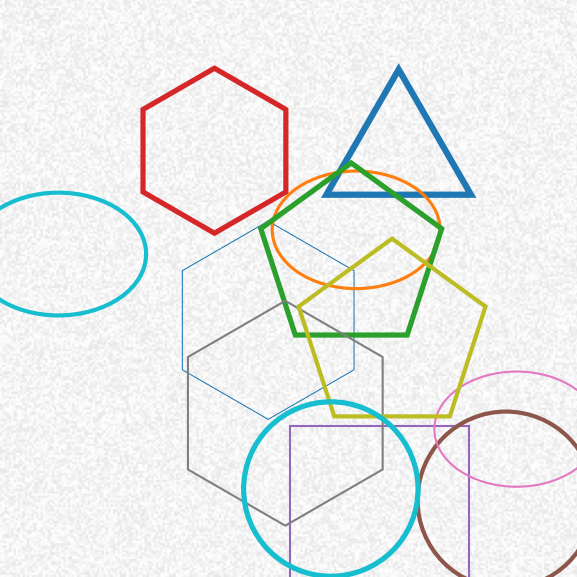[{"shape": "triangle", "thickness": 3, "radius": 0.72, "center": [0.69, 0.734]}, {"shape": "hexagon", "thickness": 0.5, "radius": 0.86, "center": [0.464, 0.445]}, {"shape": "oval", "thickness": 1.5, "radius": 0.73, "center": [0.617, 0.601]}, {"shape": "pentagon", "thickness": 2.5, "radius": 0.82, "center": [0.608, 0.552]}, {"shape": "hexagon", "thickness": 2.5, "radius": 0.71, "center": [0.371, 0.738]}, {"shape": "square", "thickness": 1, "radius": 0.78, "center": [0.657, 0.106]}, {"shape": "circle", "thickness": 2, "radius": 0.77, "center": [0.876, 0.133]}, {"shape": "oval", "thickness": 1, "radius": 0.71, "center": [0.895, 0.256]}, {"shape": "hexagon", "thickness": 1, "radius": 0.97, "center": [0.494, 0.284]}, {"shape": "pentagon", "thickness": 2, "radius": 0.85, "center": [0.679, 0.416]}, {"shape": "oval", "thickness": 2, "radius": 0.76, "center": [0.101, 0.559]}, {"shape": "circle", "thickness": 2.5, "radius": 0.76, "center": [0.573, 0.152]}]